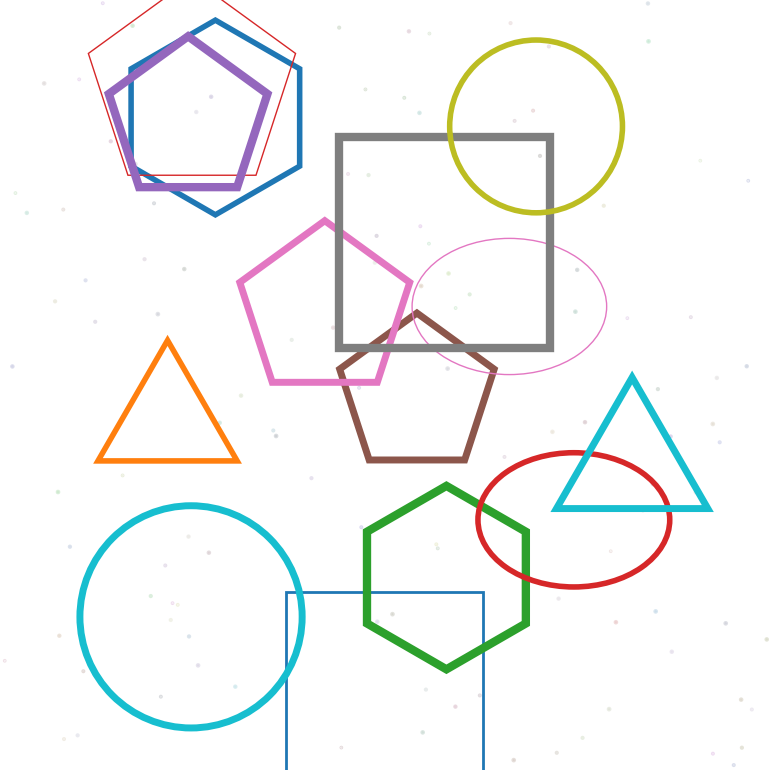[{"shape": "hexagon", "thickness": 2, "radius": 0.63, "center": [0.28, 0.847]}, {"shape": "square", "thickness": 1, "radius": 0.64, "center": [0.499, 0.103]}, {"shape": "triangle", "thickness": 2, "radius": 0.52, "center": [0.218, 0.454]}, {"shape": "hexagon", "thickness": 3, "radius": 0.6, "center": [0.58, 0.25]}, {"shape": "oval", "thickness": 2, "radius": 0.62, "center": [0.745, 0.325]}, {"shape": "pentagon", "thickness": 0.5, "radius": 0.71, "center": [0.249, 0.887]}, {"shape": "pentagon", "thickness": 3, "radius": 0.54, "center": [0.244, 0.845]}, {"shape": "pentagon", "thickness": 2.5, "radius": 0.53, "center": [0.541, 0.488]}, {"shape": "pentagon", "thickness": 2.5, "radius": 0.58, "center": [0.422, 0.597]}, {"shape": "oval", "thickness": 0.5, "radius": 0.63, "center": [0.662, 0.602]}, {"shape": "square", "thickness": 3, "radius": 0.69, "center": [0.578, 0.685]}, {"shape": "circle", "thickness": 2, "radius": 0.56, "center": [0.696, 0.836]}, {"shape": "circle", "thickness": 2.5, "radius": 0.72, "center": [0.248, 0.199]}, {"shape": "triangle", "thickness": 2.5, "radius": 0.57, "center": [0.821, 0.396]}]